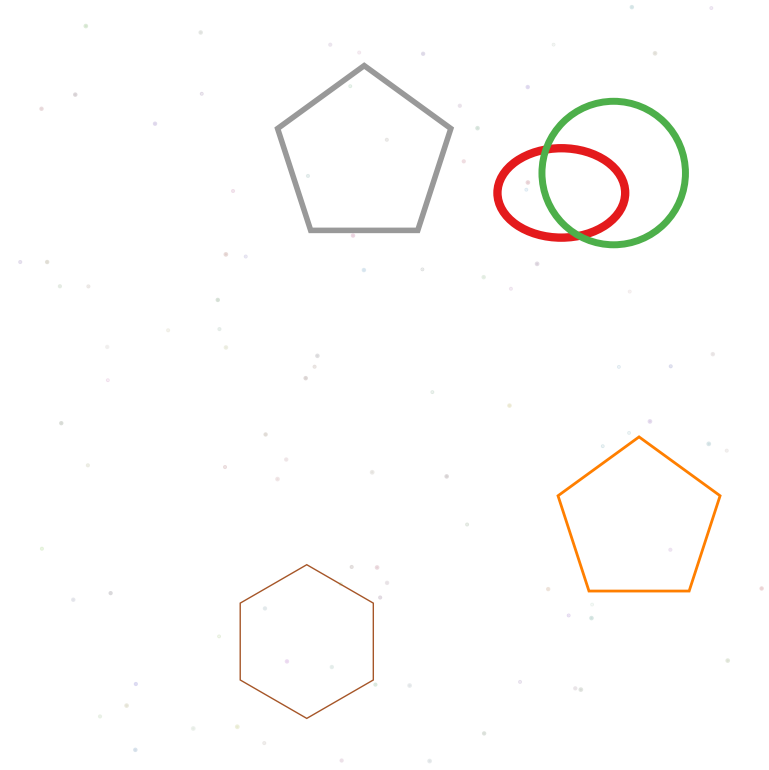[{"shape": "oval", "thickness": 3, "radius": 0.41, "center": [0.729, 0.749]}, {"shape": "circle", "thickness": 2.5, "radius": 0.47, "center": [0.797, 0.775]}, {"shape": "pentagon", "thickness": 1, "radius": 0.55, "center": [0.83, 0.322]}, {"shape": "hexagon", "thickness": 0.5, "radius": 0.5, "center": [0.398, 0.167]}, {"shape": "pentagon", "thickness": 2, "radius": 0.59, "center": [0.473, 0.796]}]